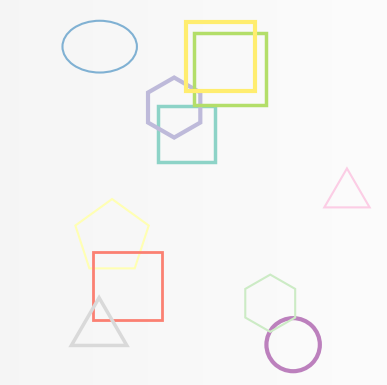[{"shape": "square", "thickness": 2.5, "radius": 0.37, "center": [0.481, 0.652]}, {"shape": "pentagon", "thickness": 1.5, "radius": 0.5, "center": [0.289, 0.383]}, {"shape": "hexagon", "thickness": 3, "radius": 0.39, "center": [0.449, 0.721]}, {"shape": "square", "thickness": 2, "radius": 0.44, "center": [0.33, 0.257]}, {"shape": "oval", "thickness": 1.5, "radius": 0.48, "center": [0.257, 0.879]}, {"shape": "square", "thickness": 2.5, "radius": 0.47, "center": [0.593, 0.821]}, {"shape": "triangle", "thickness": 1.5, "radius": 0.34, "center": [0.895, 0.495]}, {"shape": "triangle", "thickness": 2.5, "radius": 0.41, "center": [0.256, 0.144]}, {"shape": "circle", "thickness": 3, "radius": 0.34, "center": [0.756, 0.105]}, {"shape": "hexagon", "thickness": 1.5, "radius": 0.37, "center": [0.697, 0.212]}, {"shape": "square", "thickness": 3, "radius": 0.44, "center": [0.569, 0.853]}]